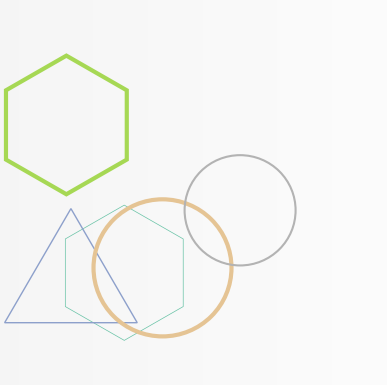[{"shape": "hexagon", "thickness": 0.5, "radius": 0.88, "center": [0.321, 0.292]}, {"shape": "triangle", "thickness": 1, "radius": 0.99, "center": [0.183, 0.261]}, {"shape": "hexagon", "thickness": 3, "radius": 0.9, "center": [0.171, 0.675]}, {"shape": "circle", "thickness": 3, "radius": 0.89, "center": [0.419, 0.304]}, {"shape": "circle", "thickness": 1.5, "radius": 0.72, "center": [0.62, 0.454]}]